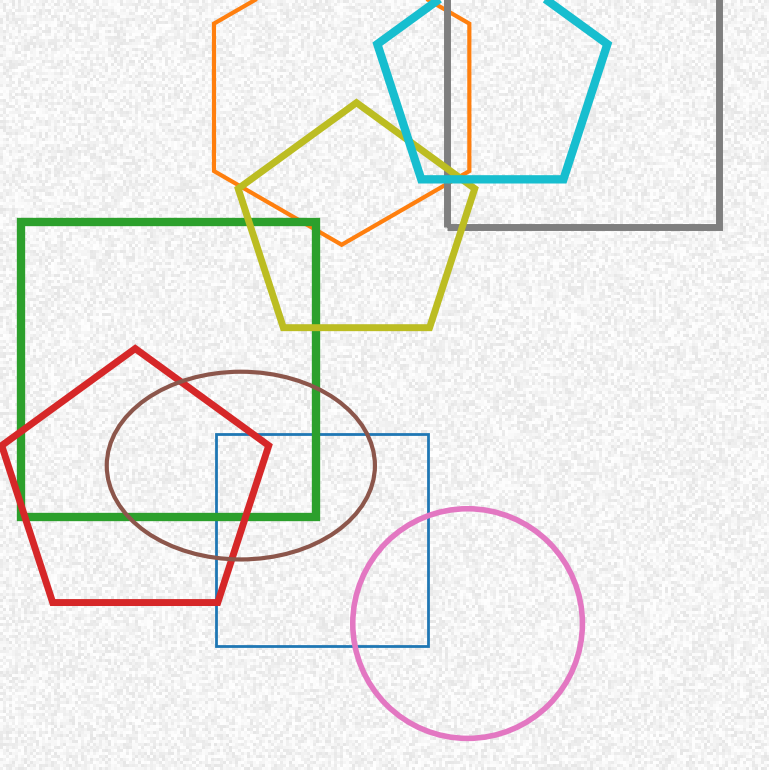[{"shape": "square", "thickness": 1, "radius": 0.69, "center": [0.418, 0.299]}, {"shape": "hexagon", "thickness": 1.5, "radius": 0.96, "center": [0.444, 0.874]}, {"shape": "square", "thickness": 3, "radius": 0.96, "center": [0.219, 0.52]}, {"shape": "pentagon", "thickness": 2.5, "radius": 0.91, "center": [0.176, 0.365]}, {"shape": "oval", "thickness": 1.5, "radius": 0.87, "center": [0.313, 0.395]}, {"shape": "circle", "thickness": 2, "radius": 0.75, "center": [0.607, 0.19]}, {"shape": "square", "thickness": 2.5, "radius": 0.88, "center": [0.757, 0.881]}, {"shape": "pentagon", "thickness": 2.5, "radius": 0.81, "center": [0.463, 0.705]}, {"shape": "pentagon", "thickness": 3, "radius": 0.79, "center": [0.639, 0.894]}]